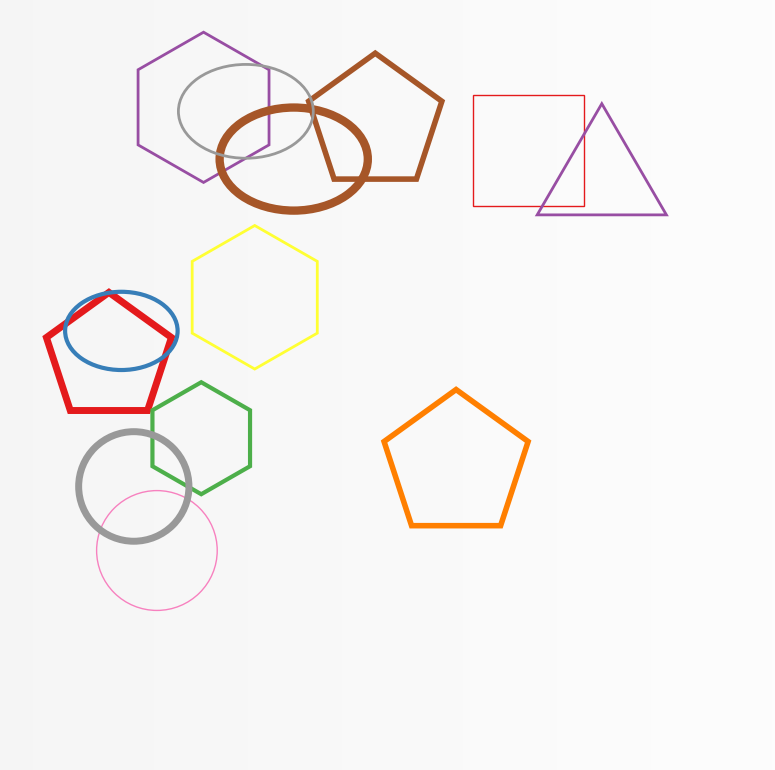[{"shape": "pentagon", "thickness": 2.5, "radius": 0.42, "center": [0.141, 0.535]}, {"shape": "square", "thickness": 0.5, "radius": 0.36, "center": [0.682, 0.804]}, {"shape": "oval", "thickness": 1.5, "radius": 0.36, "center": [0.157, 0.57]}, {"shape": "hexagon", "thickness": 1.5, "radius": 0.36, "center": [0.26, 0.431]}, {"shape": "triangle", "thickness": 1, "radius": 0.48, "center": [0.777, 0.769]}, {"shape": "hexagon", "thickness": 1, "radius": 0.49, "center": [0.263, 0.861]}, {"shape": "pentagon", "thickness": 2, "radius": 0.49, "center": [0.589, 0.396]}, {"shape": "hexagon", "thickness": 1, "radius": 0.47, "center": [0.329, 0.614]}, {"shape": "pentagon", "thickness": 2, "radius": 0.45, "center": [0.484, 0.841]}, {"shape": "oval", "thickness": 3, "radius": 0.48, "center": [0.379, 0.793]}, {"shape": "circle", "thickness": 0.5, "radius": 0.39, "center": [0.202, 0.285]}, {"shape": "oval", "thickness": 1, "radius": 0.44, "center": [0.317, 0.855]}, {"shape": "circle", "thickness": 2.5, "radius": 0.36, "center": [0.173, 0.368]}]